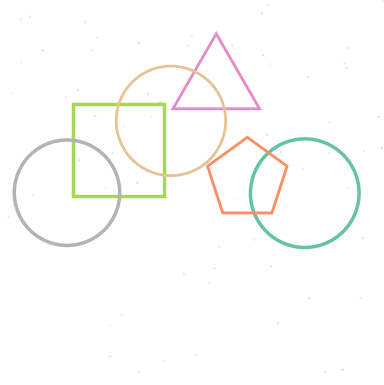[{"shape": "circle", "thickness": 2.5, "radius": 0.71, "center": [0.792, 0.498]}, {"shape": "pentagon", "thickness": 2, "radius": 0.54, "center": [0.642, 0.535]}, {"shape": "triangle", "thickness": 2, "radius": 0.65, "center": [0.562, 0.782]}, {"shape": "square", "thickness": 2.5, "radius": 0.59, "center": [0.308, 0.61]}, {"shape": "circle", "thickness": 2, "radius": 0.71, "center": [0.444, 0.686]}, {"shape": "circle", "thickness": 2.5, "radius": 0.68, "center": [0.174, 0.499]}]